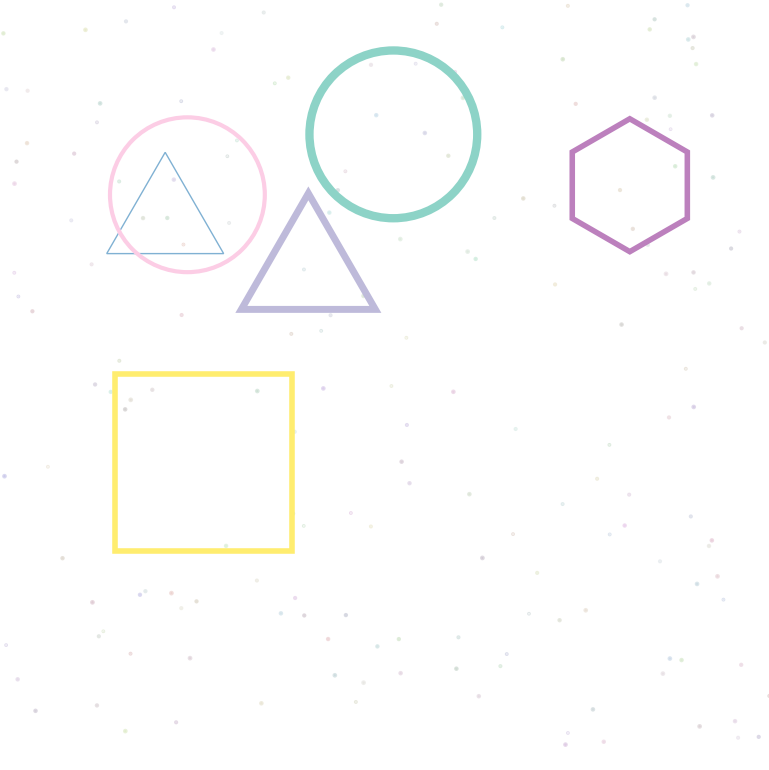[{"shape": "circle", "thickness": 3, "radius": 0.54, "center": [0.511, 0.826]}, {"shape": "triangle", "thickness": 2.5, "radius": 0.5, "center": [0.4, 0.648]}, {"shape": "triangle", "thickness": 0.5, "radius": 0.44, "center": [0.215, 0.714]}, {"shape": "circle", "thickness": 1.5, "radius": 0.5, "center": [0.243, 0.747]}, {"shape": "hexagon", "thickness": 2, "radius": 0.43, "center": [0.818, 0.759]}, {"shape": "square", "thickness": 2, "radius": 0.58, "center": [0.264, 0.399]}]